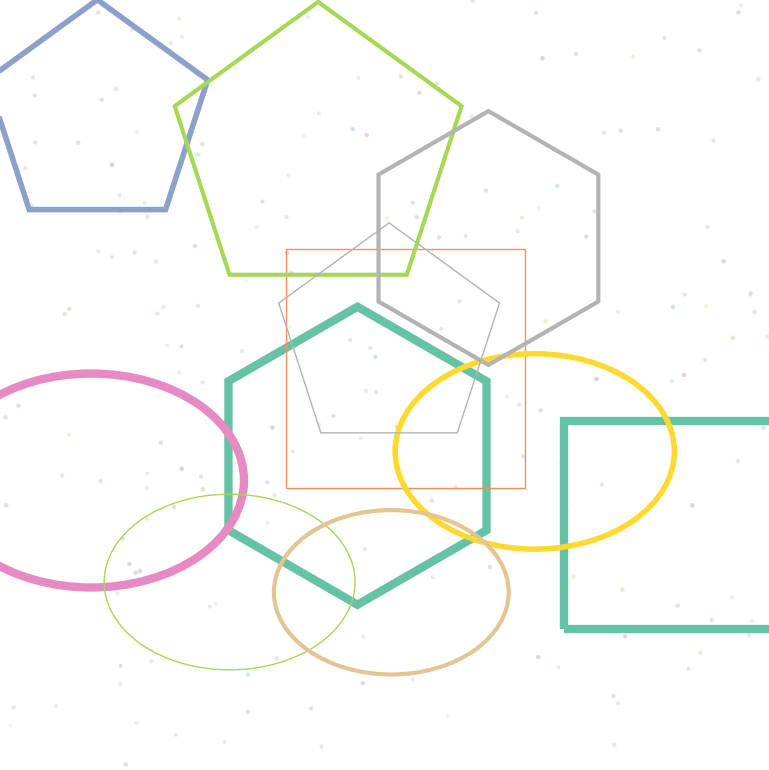[{"shape": "hexagon", "thickness": 3, "radius": 0.97, "center": [0.464, 0.408]}, {"shape": "square", "thickness": 3, "radius": 0.67, "center": [0.868, 0.318]}, {"shape": "square", "thickness": 0.5, "radius": 0.78, "center": [0.527, 0.521]}, {"shape": "pentagon", "thickness": 2, "radius": 0.75, "center": [0.126, 0.85]}, {"shape": "oval", "thickness": 3, "radius": 0.99, "center": [0.118, 0.376]}, {"shape": "pentagon", "thickness": 1.5, "radius": 0.98, "center": [0.413, 0.802]}, {"shape": "oval", "thickness": 0.5, "radius": 0.81, "center": [0.298, 0.244]}, {"shape": "oval", "thickness": 2, "radius": 0.91, "center": [0.694, 0.414]}, {"shape": "oval", "thickness": 1.5, "radius": 0.76, "center": [0.508, 0.231]}, {"shape": "hexagon", "thickness": 1.5, "radius": 0.82, "center": [0.634, 0.691]}, {"shape": "pentagon", "thickness": 0.5, "radius": 0.75, "center": [0.505, 0.56]}]